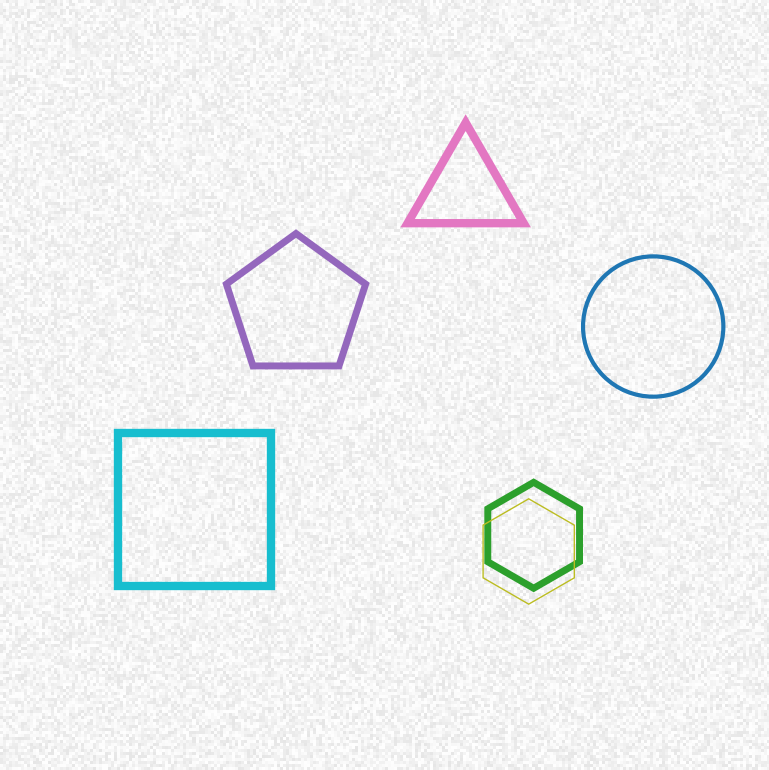[{"shape": "circle", "thickness": 1.5, "radius": 0.46, "center": [0.848, 0.576]}, {"shape": "hexagon", "thickness": 2.5, "radius": 0.34, "center": [0.693, 0.305]}, {"shape": "pentagon", "thickness": 2.5, "radius": 0.48, "center": [0.384, 0.602]}, {"shape": "triangle", "thickness": 3, "radius": 0.44, "center": [0.605, 0.754]}, {"shape": "hexagon", "thickness": 0.5, "radius": 0.34, "center": [0.687, 0.284]}, {"shape": "square", "thickness": 3, "radius": 0.5, "center": [0.253, 0.338]}]